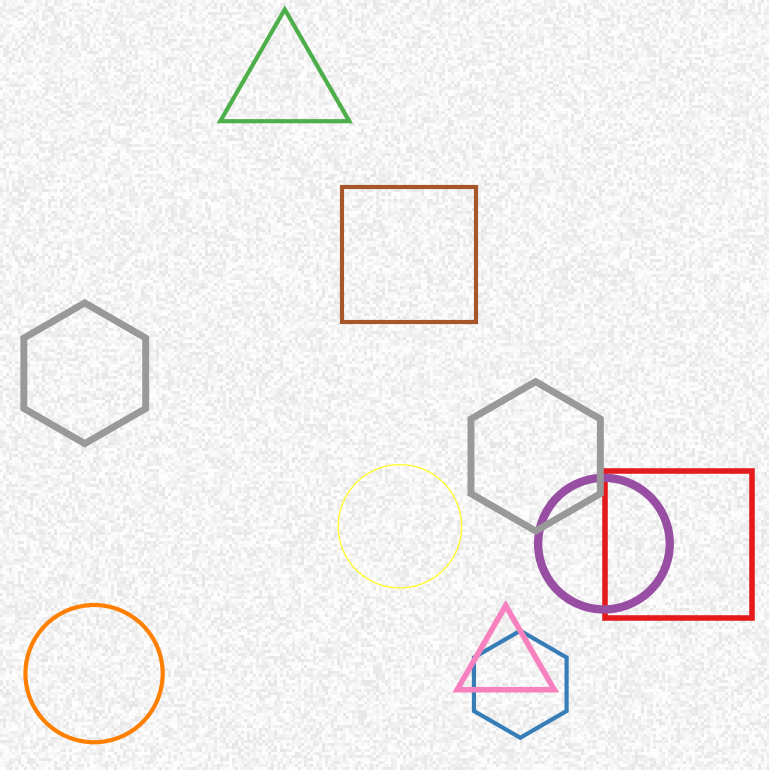[{"shape": "square", "thickness": 2, "radius": 0.48, "center": [0.881, 0.293]}, {"shape": "hexagon", "thickness": 1.5, "radius": 0.35, "center": [0.676, 0.111]}, {"shape": "triangle", "thickness": 1.5, "radius": 0.48, "center": [0.37, 0.891]}, {"shape": "circle", "thickness": 3, "radius": 0.43, "center": [0.784, 0.294]}, {"shape": "circle", "thickness": 1.5, "radius": 0.45, "center": [0.122, 0.125]}, {"shape": "circle", "thickness": 0.5, "radius": 0.4, "center": [0.519, 0.317]}, {"shape": "square", "thickness": 1.5, "radius": 0.44, "center": [0.531, 0.67]}, {"shape": "triangle", "thickness": 2, "radius": 0.36, "center": [0.657, 0.141]}, {"shape": "hexagon", "thickness": 2.5, "radius": 0.46, "center": [0.11, 0.515]}, {"shape": "hexagon", "thickness": 2.5, "radius": 0.48, "center": [0.696, 0.407]}]